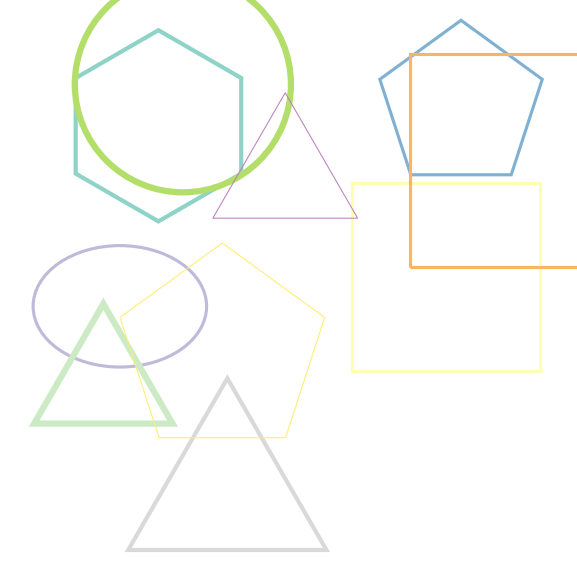[{"shape": "hexagon", "thickness": 2, "radius": 0.83, "center": [0.274, 0.781]}, {"shape": "square", "thickness": 1.5, "radius": 0.81, "center": [0.772, 0.519]}, {"shape": "oval", "thickness": 1.5, "radius": 0.75, "center": [0.208, 0.469]}, {"shape": "pentagon", "thickness": 1.5, "radius": 0.74, "center": [0.798, 0.816]}, {"shape": "square", "thickness": 1.5, "radius": 0.92, "center": [0.894, 0.721]}, {"shape": "circle", "thickness": 3, "radius": 0.94, "center": [0.317, 0.853]}, {"shape": "triangle", "thickness": 2, "radius": 0.99, "center": [0.394, 0.146]}, {"shape": "triangle", "thickness": 0.5, "radius": 0.72, "center": [0.494, 0.694]}, {"shape": "triangle", "thickness": 3, "radius": 0.69, "center": [0.179, 0.335]}, {"shape": "pentagon", "thickness": 0.5, "radius": 0.93, "center": [0.385, 0.392]}]